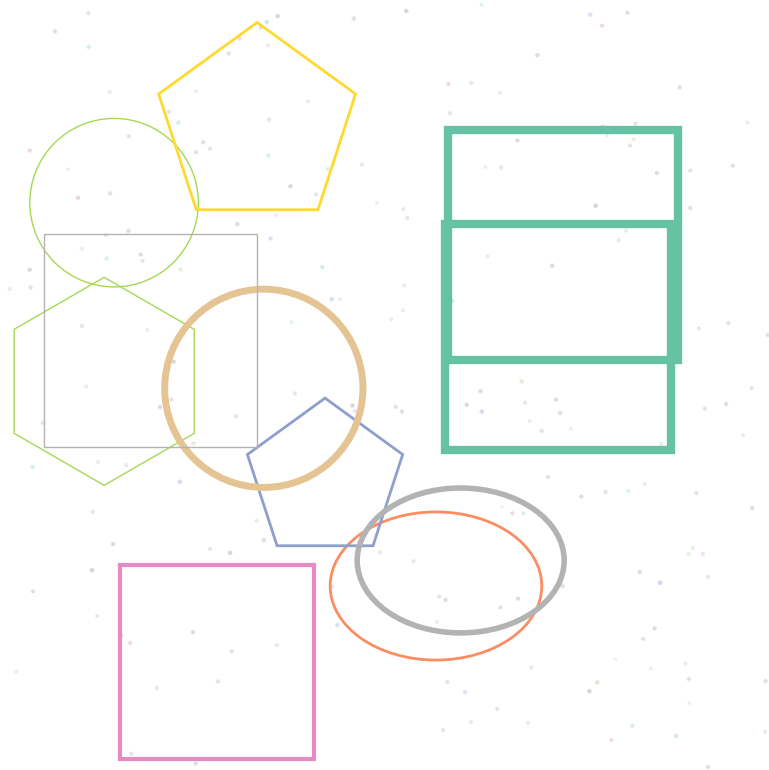[{"shape": "square", "thickness": 3, "radius": 0.73, "center": [0.725, 0.562]}, {"shape": "square", "thickness": 3, "radius": 0.75, "center": [0.731, 0.682]}, {"shape": "oval", "thickness": 1, "radius": 0.69, "center": [0.566, 0.239]}, {"shape": "pentagon", "thickness": 1, "radius": 0.53, "center": [0.422, 0.377]}, {"shape": "square", "thickness": 1.5, "radius": 0.63, "center": [0.282, 0.14]}, {"shape": "hexagon", "thickness": 0.5, "radius": 0.68, "center": [0.135, 0.505]}, {"shape": "circle", "thickness": 0.5, "radius": 0.55, "center": [0.148, 0.737]}, {"shape": "pentagon", "thickness": 1, "radius": 0.67, "center": [0.334, 0.836]}, {"shape": "circle", "thickness": 2.5, "radius": 0.64, "center": [0.343, 0.496]}, {"shape": "square", "thickness": 0.5, "radius": 0.69, "center": [0.196, 0.558]}, {"shape": "oval", "thickness": 2, "radius": 0.67, "center": [0.598, 0.272]}]